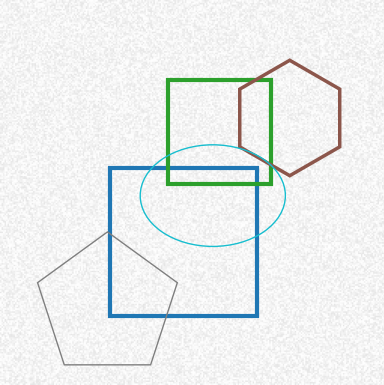[{"shape": "square", "thickness": 3, "radius": 0.96, "center": [0.477, 0.372]}, {"shape": "square", "thickness": 3, "radius": 0.67, "center": [0.57, 0.657]}, {"shape": "hexagon", "thickness": 2.5, "radius": 0.75, "center": [0.753, 0.694]}, {"shape": "pentagon", "thickness": 1, "radius": 0.95, "center": [0.279, 0.207]}, {"shape": "oval", "thickness": 1, "radius": 0.94, "center": [0.553, 0.492]}]